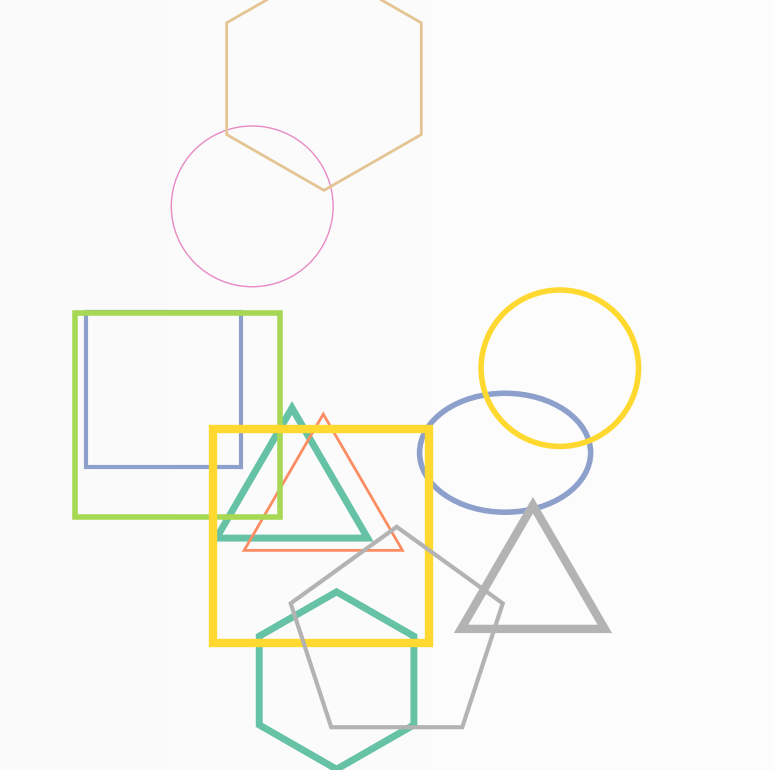[{"shape": "hexagon", "thickness": 2.5, "radius": 0.58, "center": [0.434, 0.116]}, {"shape": "triangle", "thickness": 2.5, "radius": 0.56, "center": [0.377, 0.357]}, {"shape": "triangle", "thickness": 1, "radius": 0.59, "center": [0.417, 0.344]}, {"shape": "oval", "thickness": 2, "radius": 0.55, "center": [0.652, 0.412]}, {"shape": "square", "thickness": 1.5, "radius": 0.5, "center": [0.211, 0.494]}, {"shape": "circle", "thickness": 0.5, "radius": 0.52, "center": [0.325, 0.732]}, {"shape": "square", "thickness": 2, "radius": 0.66, "center": [0.229, 0.461]}, {"shape": "circle", "thickness": 2, "radius": 0.51, "center": [0.722, 0.522]}, {"shape": "square", "thickness": 3, "radius": 0.7, "center": [0.414, 0.304]}, {"shape": "hexagon", "thickness": 1, "radius": 0.73, "center": [0.418, 0.898]}, {"shape": "pentagon", "thickness": 1.5, "radius": 0.72, "center": [0.512, 0.172]}, {"shape": "triangle", "thickness": 3, "radius": 0.54, "center": [0.688, 0.237]}]